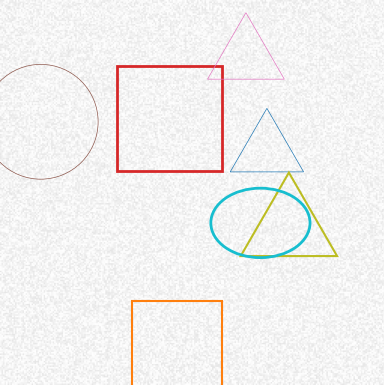[{"shape": "triangle", "thickness": 0.5, "radius": 0.55, "center": [0.693, 0.609]}, {"shape": "square", "thickness": 1.5, "radius": 0.59, "center": [0.461, 0.101]}, {"shape": "square", "thickness": 2, "radius": 0.68, "center": [0.44, 0.692]}, {"shape": "circle", "thickness": 0.5, "radius": 0.75, "center": [0.106, 0.684]}, {"shape": "triangle", "thickness": 0.5, "radius": 0.58, "center": [0.639, 0.852]}, {"shape": "triangle", "thickness": 1.5, "radius": 0.72, "center": [0.75, 0.407]}, {"shape": "oval", "thickness": 2, "radius": 0.64, "center": [0.676, 0.421]}]